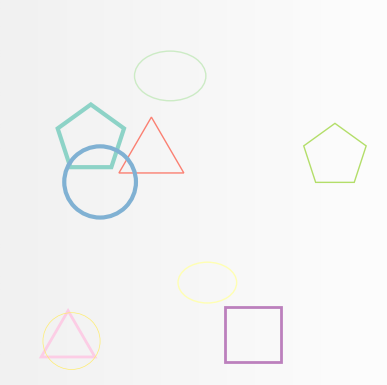[{"shape": "pentagon", "thickness": 3, "radius": 0.45, "center": [0.234, 0.639]}, {"shape": "oval", "thickness": 1, "radius": 0.38, "center": [0.535, 0.266]}, {"shape": "triangle", "thickness": 1, "radius": 0.48, "center": [0.391, 0.599]}, {"shape": "circle", "thickness": 3, "radius": 0.46, "center": [0.258, 0.527]}, {"shape": "pentagon", "thickness": 1, "radius": 0.42, "center": [0.864, 0.595]}, {"shape": "triangle", "thickness": 2, "radius": 0.4, "center": [0.176, 0.113]}, {"shape": "square", "thickness": 2, "radius": 0.36, "center": [0.653, 0.13]}, {"shape": "oval", "thickness": 1, "radius": 0.46, "center": [0.439, 0.803]}, {"shape": "circle", "thickness": 0.5, "radius": 0.37, "center": [0.185, 0.114]}]